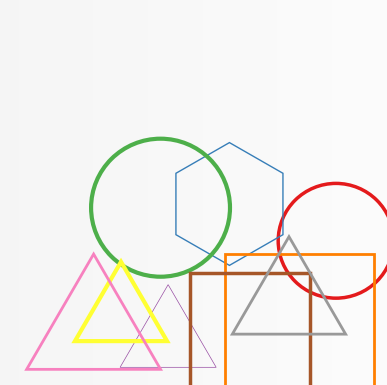[{"shape": "circle", "thickness": 2.5, "radius": 0.75, "center": [0.867, 0.375]}, {"shape": "hexagon", "thickness": 1, "radius": 0.8, "center": [0.592, 0.47]}, {"shape": "circle", "thickness": 3, "radius": 0.9, "center": [0.414, 0.461]}, {"shape": "triangle", "thickness": 0.5, "radius": 0.72, "center": [0.434, 0.118]}, {"shape": "square", "thickness": 2, "radius": 0.96, "center": [0.772, 0.147]}, {"shape": "triangle", "thickness": 3, "radius": 0.69, "center": [0.312, 0.183]}, {"shape": "square", "thickness": 2.5, "radius": 0.78, "center": [0.645, 0.136]}, {"shape": "triangle", "thickness": 2, "radius": 1.0, "center": [0.242, 0.14]}, {"shape": "triangle", "thickness": 2, "radius": 0.84, "center": [0.746, 0.216]}]